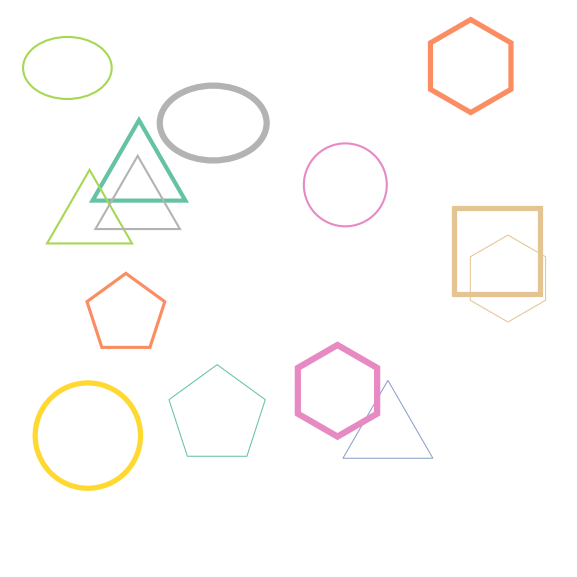[{"shape": "triangle", "thickness": 2, "radius": 0.46, "center": [0.241, 0.698]}, {"shape": "pentagon", "thickness": 0.5, "radius": 0.44, "center": [0.376, 0.28]}, {"shape": "pentagon", "thickness": 1.5, "radius": 0.35, "center": [0.218, 0.455]}, {"shape": "hexagon", "thickness": 2.5, "radius": 0.4, "center": [0.815, 0.885]}, {"shape": "triangle", "thickness": 0.5, "radius": 0.45, "center": [0.672, 0.251]}, {"shape": "hexagon", "thickness": 3, "radius": 0.4, "center": [0.584, 0.322]}, {"shape": "circle", "thickness": 1, "radius": 0.36, "center": [0.598, 0.679]}, {"shape": "oval", "thickness": 1, "radius": 0.38, "center": [0.117, 0.881]}, {"shape": "triangle", "thickness": 1, "radius": 0.42, "center": [0.155, 0.62]}, {"shape": "circle", "thickness": 2.5, "radius": 0.46, "center": [0.152, 0.245]}, {"shape": "hexagon", "thickness": 0.5, "radius": 0.38, "center": [0.88, 0.517]}, {"shape": "square", "thickness": 2.5, "radius": 0.37, "center": [0.86, 0.565]}, {"shape": "triangle", "thickness": 1, "radius": 0.42, "center": [0.238, 0.645]}, {"shape": "oval", "thickness": 3, "radius": 0.46, "center": [0.369, 0.786]}]